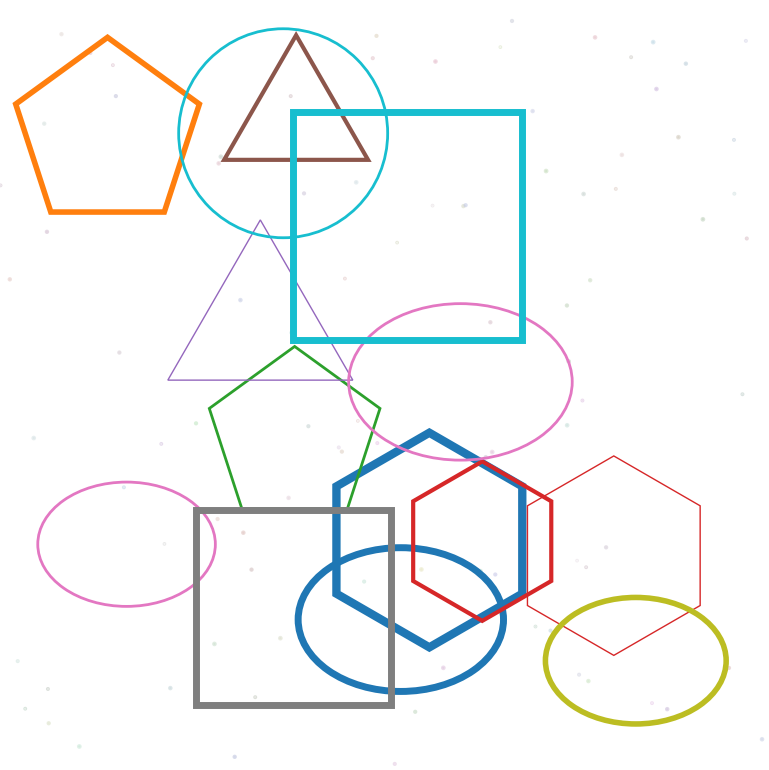[{"shape": "hexagon", "thickness": 3, "radius": 0.7, "center": [0.558, 0.299]}, {"shape": "oval", "thickness": 2.5, "radius": 0.67, "center": [0.521, 0.195]}, {"shape": "pentagon", "thickness": 2, "radius": 0.63, "center": [0.14, 0.826]}, {"shape": "pentagon", "thickness": 1, "radius": 0.58, "center": [0.383, 0.434]}, {"shape": "hexagon", "thickness": 0.5, "radius": 0.65, "center": [0.797, 0.278]}, {"shape": "hexagon", "thickness": 1.5, "radius": 0.52, "center": [0.626, 0.297]}, {"shape": "triangle", "thickness": 0.5, "radius": 0.69, "center": [0.338, 0.576]}, {"shape": "triangle", "thickness": 1.5, "radius": 0.54, "center": [0.385, 0.846]}, {"shape": "oval", "thickness": 1, "radius": 0.73, "center": [0.598, 0.504]}, {"shape": "oval", "thickness": 1, "radius": 0.58, "center": [0.164, 0.293]}, {"shape": "square", "thickness": 2.5, "radius": 0.63, "center": [0.381, 0.211]}, {"shape": "oval", "thickness": 2, "radius": 0.59, "center": [0.826, 0.142]}, {"shape": "circle", "thickness": 1, "radius": 0.68, "center": [0.368, 0.827]}, {"shape": "square", "thickness": 2.5, "radius": 0.74, "center": [0.529, 0.707]}]